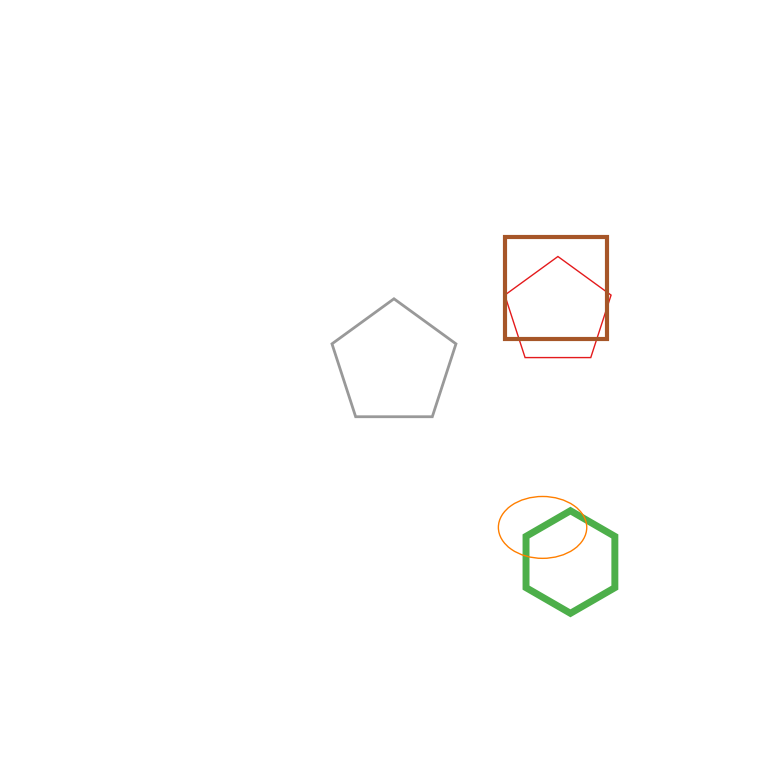[{"shape": "pentagon", "thickness": 0.5, "radius": 0.36, "center": [0.725, 0.594]}, {"shape": "hexagon", "thickness": 2.5, "radius": 0.33, "center": [0.741, 0.27]}, {"shape": "oval", "thickness": 0.5, "radius": 0.29, "center": [0.705, 0.315]}, {"shape": "square", "thickness": 1.5, "radius": 0.33, "center": [0.722, 0.626]}, {"shape": "pentagon", "thickness": 1, "radius": 0.42, "center": [0.512, 0.527]}]